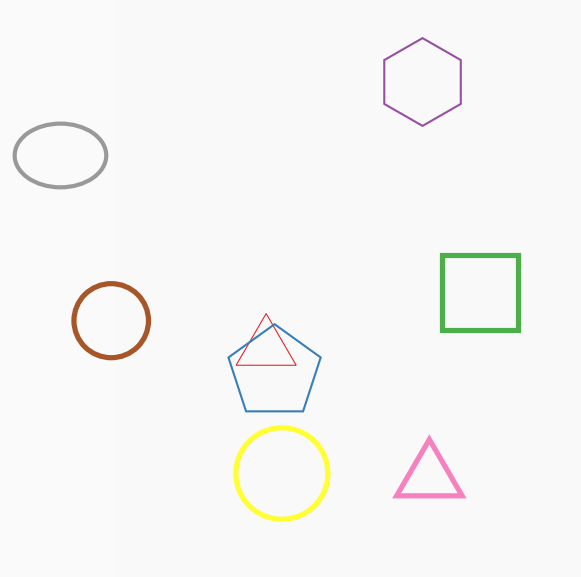[{"shape": "triangle", "thickness": 0.5, "radius": 0.3, "center": [0.458, 0.397]}, {"shape": "pentagon", "thickness": 1, "radius": 0.42, "center": [0.472, 0.354]}, {"shape": "square", "thickness": 2.5, "radius": 0.33, "center": [0.826, 0.493]}, {"shape": "hexagon", "thickness": 1, "radius": 0.38, "center": [0.727, 0.857]}, {"shape": "circle", "thickness": 2.5, "radius": 0.4, "center": [0.485, 0.179]}, {"shape": "circle", "thickness": 2.5, "radius": 0.32, "center": [0.191, 0.444]}, {"shape": "triangle", "thickness": 2.5, "radius": 0.33, "center": [0.739, 0.173]}, {"shape": "oval", "thickness": 2, "radius": 0.39, "center": [0.104, 0.73]}]